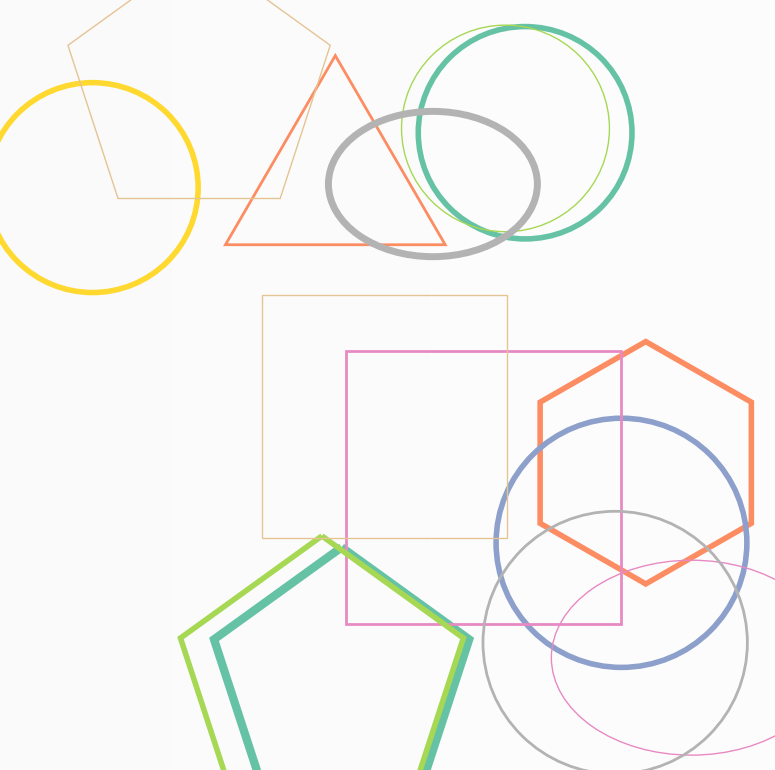[{"shape": "pentagon", "thickness": 3, "radius": 0.87, "center": [0.441, 0.116]}, {"shape": "circle", "thickness": 2, "radius": 0.69, "center": [0.678, 0.828]}, {"shape": "triangle", "thickness": 1, "radius": 0.82, "center": [0.433, 0.764]}, {"shape": "hexagon", "thickness": 2, "radius": 0.79, "center": [0.833, 0.399]}, {"shape": "circle", "thickness": 2, "radius": 0.81, "center": [0.802, 0.295]}, {"shape": "square", "thickness": 1, "radius": 0.89, "center": [0.624, 0.367]}, {"shape": "oval", "thickness": 0.5, "radius": 0.9, "center": [0.892, 0.146]}, {"shape": "circle", "thickness": 0.5, "radius": 0.67, "center": [0.652, 0.833]}, {"shape": "pentagon", "thickness": 2, "radius": 0.96, "center": [0.415, 0.112]}, {"shape": "circle", "thickness": 2, "radius": 0.68, "center": [0.119, 0.756]}, {"shape": "pentagon", "thickness": 0.5, "radius": 0.89, "center": [0.257, 0.886]}, {"shape": "square", "thickness": 0.5, "radius": 0.79, "center": [0.496, 0.459]}, {"shape": "circle", "thickness": 1, "radius": 0.85, "center": [0.794, 0.165]}, {"shape": "oval", "thickness": 2.5, "radius": 0.67, "center": [0.559, 0.761]}]